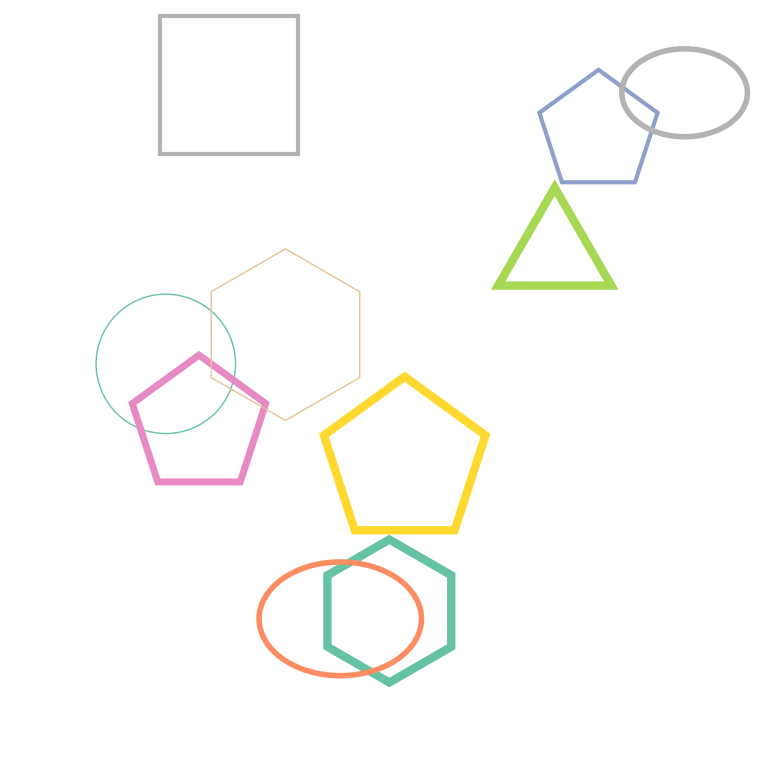[{"shape": "hexagon", "thickness": 3, "radius": 0.46, "center": [0.506, 0.206]}, {"shape": "circle", "thickness": 0.5, "radius": 0.45, "center": [0.215, 0.527]}, {"shape": "oval", "thickness": 2, "radius": 0.53, "center": [0.442, 0.196]}, {"shape": "pentagon", "thickness": 1.5, "radius": 0.4, "center": [0.777, 0.829]}, {"shape": "pentagon", "thickness": 2.5, "radius": 0.46, "center": [0.258, 0.448]}, {"shape": "triangle", "thickness": 3, "radius": 0.42, "center": [0.72, 0.672]}, {"shape": "pentagon", "thickness": 3, "radius": 0.55, "center": [0.526, 0.401]}, {"shape": "hexagon", "thickness": 0.5, "radius": 0.56, "center": [0.371, 0.565]}, {"shape": "oval", "thickness": 2, "radius": 0.41, "center": [0.889, 0.879]}, {"shape": "square", "thickness": 1.5, "radius": 0.45, "center": [0.297, 0.889]}]